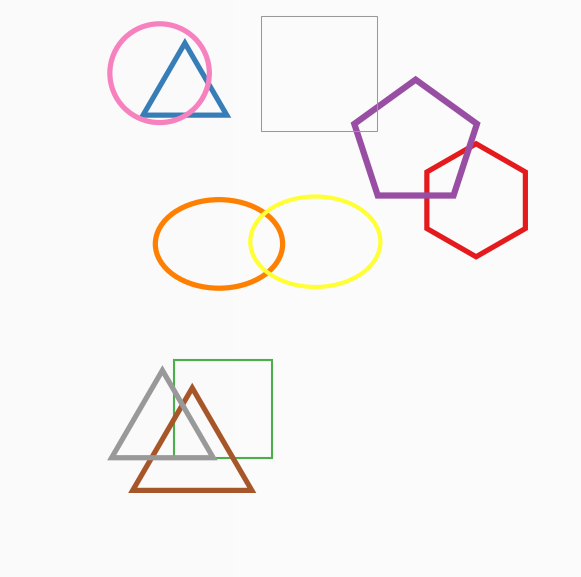[{"shape": "hexagon", "thickness": 2.5, "radius": 0.49, "center": [0.819, 0.652]}, {"shape": "triangle", "thickness": 2.5, "radius": 0.42, "center": [0.318, 0.841]}, {"shape": "square", "thickness": 1, "radius": 0.42, "center": [0.383, 0.29]}, {"shape": "pentagon", "thickness": 3, "radius": 0.55, "center": [0.715, 0.75]}, {"shape": "oval", "thickness": 2.5, "radius": 0.55, "center": [0.377, 0.577]}, {"shape": "oval", "thickness": 2, "radius": 0.56, "center": [0.543, 0.581]}, {"shape": "triangle", "thickness": 2.5, "radius": 0.59, "center": [0.331, 0.209]}, {"shape": "circle", "thickness": 2.5, "radius": 0.43, "center": [0.275, 0.872]}, {"shape": "square", "thickness": 0.5, "radius": 0.5, "center": [0.549, 0.871]}, {"shape": "triangle", "thickness": 2.5, "radius": 0.5, "center": [0.279, 0.257]}]